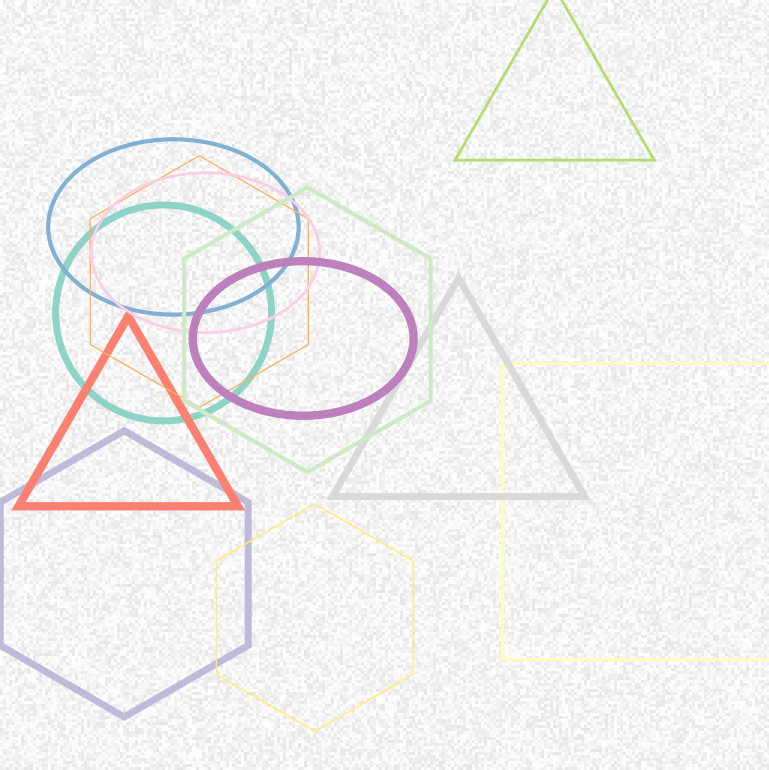[{"shape": "circle", "thickness": 2.5, "radius": 0.7, "center": [0.212, 0.594]}, {"shape": "square", "thickness": 1, "radius": 0.96, "center": [0.844, 0.336]}, {"shape": "hexagon", "thickness": 2.5, "radius": 0.93, "center": [0.161, 0.255]}, {"shape": "triangle", "thickness": 3, "radius": 0.82, "center": [0.167, 0.425]}, {"shape": "oval", "thickness": 1.5, "radius": 0.81, "center": [0.225, 0.705]}, {"shape": "hexagon", "thickness": 0.5, "radius": 0.82, "center": [0.259, 0.634]}, {"shape": "triangle", "thickness": 1, "radius": 0.75, "center": [0.72, 0.867]}, {"shape": "oval", "thickness": 1, "radius": 0.74, "center": [0.267, 0.672]}, {"shape": "triangle", "thickness": 2.5, "radius": 0.95, "center": [0.596, 0.45]}, {"shape": "oval", "thickness": 3, "radius": 0.72, "center": [0.394, 0.56]}, {"shape": "hexagon", "thickness": 1.5, "radius": 0.92, "center": [0.399, 0.572]}, {"shape": "hexagon", "thickness": 0.5, "radius": 0.74, "center": [0.409, 0.198]}]